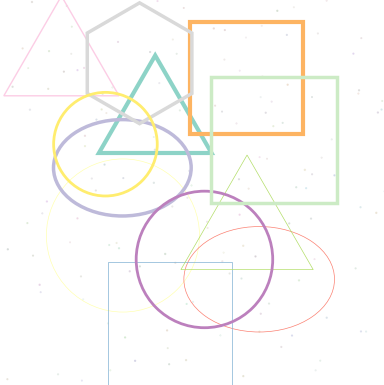[{"shape": "triangle", "thickness": 3, "radius": 0.84, "center": [0.403, 0.687]}, {"shape": "circle", "thickness": 0.5, "radius": 0.99, "center": [0.319, 0.388]}, {"shape": "oval", "thickness": 2.5, "radius": 0.89, "center": [0.318, 0.564]}, {"shape": "oval", "thickness": 0.5, "radius": 0.98, "center": [0.673, 0.275]}, {"shape": "square", "thickness": 0.5, "radius": 0.81, "center": [0.442, 0.158]}, {"shape": "square", "thickness": 3, "radius": 0.73, "center": [0.64, 0.798]}, {"shape": "triangle", "thickness": 0.5, "radius": 0.99, "center": [0.642, 0.399]}, {"shape": "triangle", "thickness": 1, "radius": 0.86, "center": [0.16, 0.838]}, {"shape": "hexagon", "thickness": 2.5, "radius": 0.78, "center": [0.363, 0.836]}, {"shape": "circle", "thickness": 2, "radius": 0.89, "center": [0.531, 0.326]}, {"shape": "square", "thickness": 2.5, "radius": 0.82, "center": [0.711, 0.636]}, {"shape": "circle", "thickness": 2, "radius": 0.67, "center": [0.274, 0.626]}]